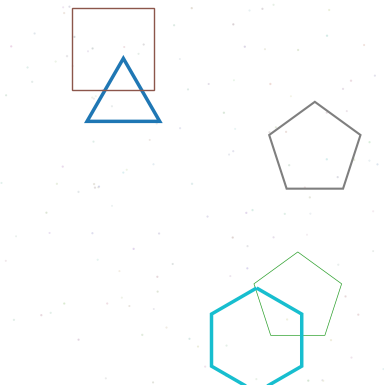[{"shape": "triangle", "thickness": 2.5, "radius": 0.55, "center": [0.32, 0.739]}, {"shape": "pentagon", "thickness": 0.5, "radius": 0.6, "center": [0.773, 0.226]}, {"shape": "square", "thickness": 1, "radius": 0.53, "center": [0.293, 0.872]}, {"shape": "pentagon", "thickness": 1.5, "radius": 0.62, "center": [0.818, 0.611]}, {"shape": "hexagon", "thickness": 2.5, "radius": 0.68, "center": [0.667, 0.117]}]